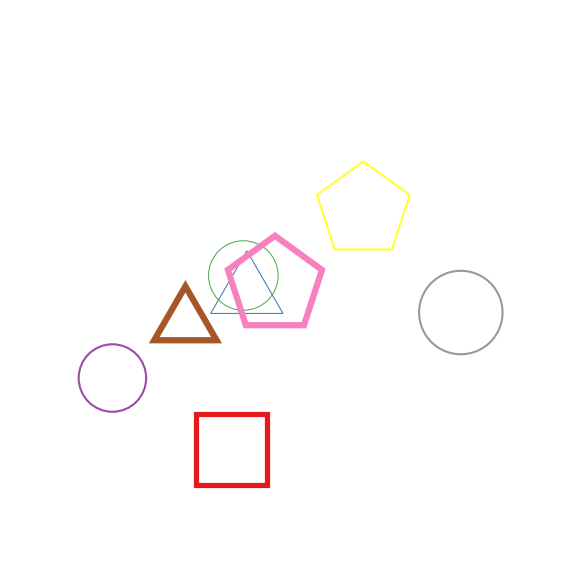[{"shape": "square", "thickness": 2.5, "radius": 0.31, "center": [0.401, 0.22]}, {"shape": "triangle", "thickness": 0.5, "radius": 0.36, "center": [0.427, 0.493]}, {"shape": "circle", "thickness": 0.5, "radius": 0.3, "center": [0.421, 0.522]}, {"shape": "circle", "thickness": 1, "radius": 0.29, "center": [0.195, 0.345]}, {"shape": "pentagon", "thickness": 1, "radius": 0.42, "center": [0.629, 0.635]}, {"shape": "triangle", "thickness": 3, "radius": 0.31, "center": [0.321, 0.441]}, {"shape": "pentagon", "thickness": 3, "radius": 0.43, "center": [0.476, 0.505]}, {"shape": "circle", "thickness": 1, "radius": 0.36, "center": [0.798, 0.458]}]